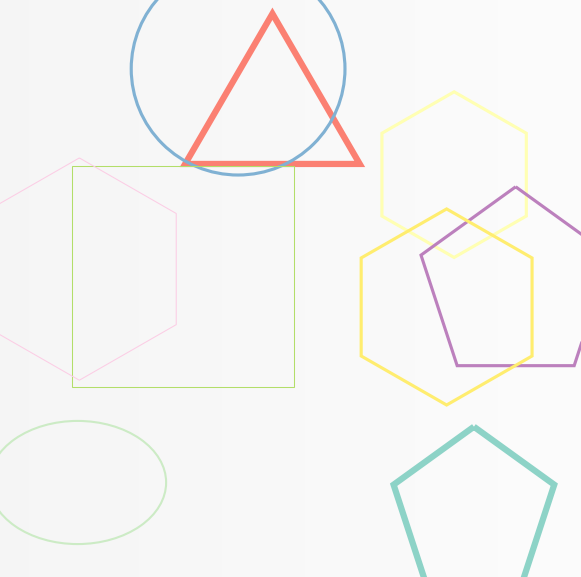[{"shape": "pentagon", "thickness": 3, "radius": 0.73, "center": [0.815, 0.115]}, {"shape": "hexagon", "thickness": 1.5, "radius": 0.72, "center": [0.781, 0.697]}, {"shape": "triangle", "thickness": 3, "radius": 0.87, "center": [0.469, 0.802]}, {"shape": "circle", "thickness": 1.5, "radius": 0.92, "center": [0.41, 0.88]}, {"shape": "square", "thickness": 0.5, "radius": 0.96, "center": [0.316, 0.52]}, {"shape": "hexagon", "thickness": 0.5, "radius": 0.96, "center": [0.137, 0.533]}, {"shape": "pentagon", "thickness": 1.5, "radius": 0.86, "center": [0.887, 0.504]}, {"shape": "oval", "thickness": 1, "radius": 0.76, "center": [0.133, 0.164]}, {"shape": "hexagon", "thickness": 1.5, "radius": 0.85, "center": [0.768, 0.468]}]